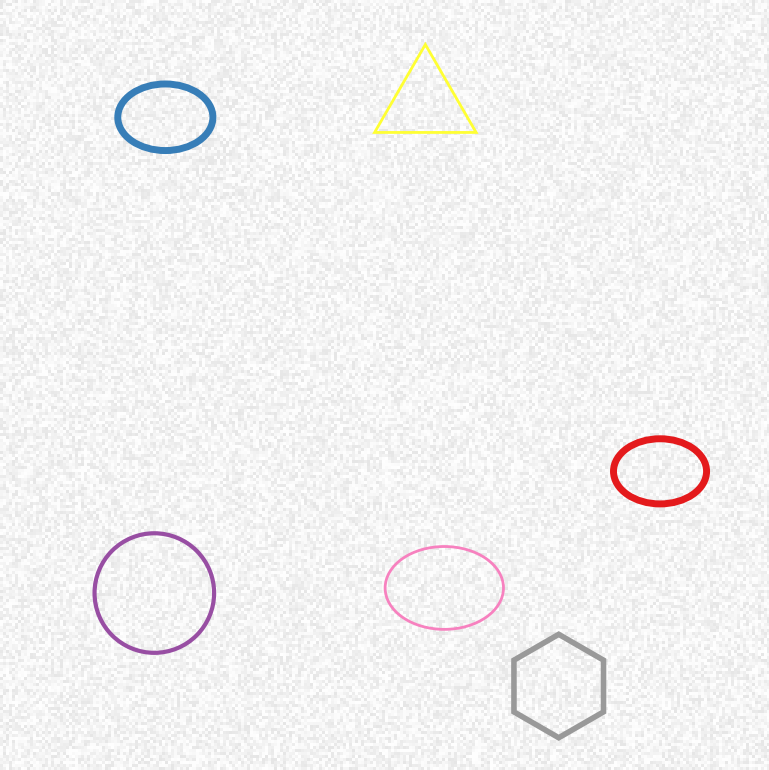[{"shape": "oval", "thickness": 2.5, "radius": 0.3, "center": [0.857, 0.388]}, {"shape": "oval", "thickness": 2.5, "radius": 0.31, "center": [0.215, 0.848]}, {"shape": "circle", "thickness": 1.5, "radius": 0.39, "center": [0.2, 0.23]}, {"shape": "triangle", "thickness": 1, "radius": 0.38, "center": [0.552, 0.866]}, {"shape": "oval", "thickness": 1, "radius": 0.38, "center": [0.577, 0.236]}, {"shape": "hexagon", "thickness": 2, "radius": 0.34, "center": [0.726, 0.109]}]